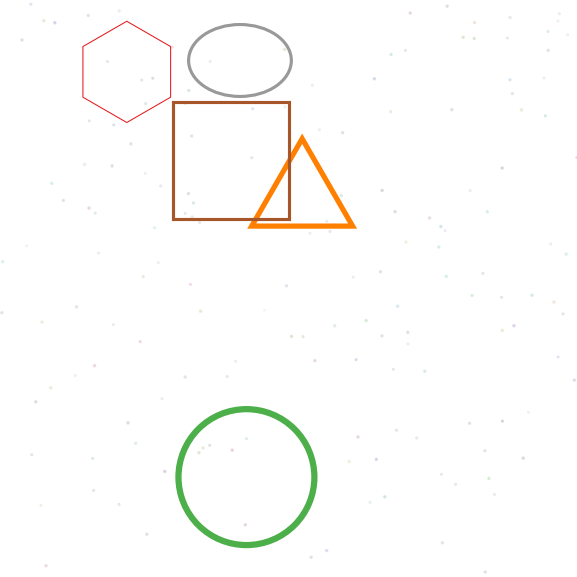[{"shape": "hexagon", "thickness": 0.5, "radius": 0.44, "center": [0.22, 0.875]}, {"shape": "circle", "thickness": 3, "radius": 0.59, "center": [0.427, 0.173]}, {"shape": "triangle", "thickness": 2.5, "radius": 0.5, "center": [0.523, 0.658]}, {"shape": "square", "thickness": 1.5, "radius": 0.5, "center": [0.4, 0.721]}, {"shape": "oval", "thickness": 1.5, "radius": 0.44, "center": [0.416, 0.894]}]